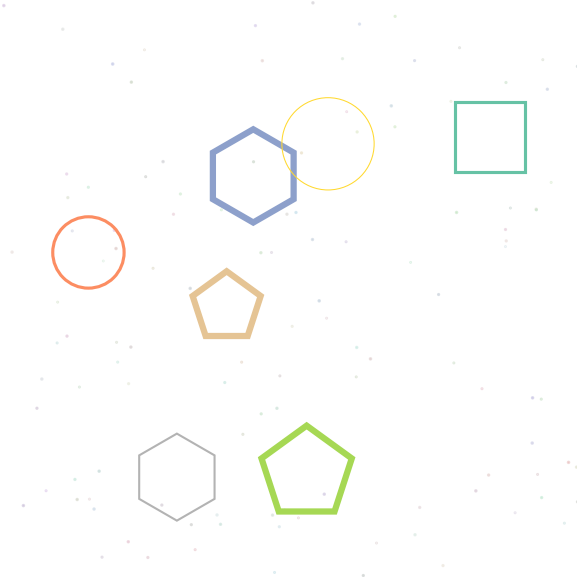[{"shape": "square", "thickness": 1.5, "radius": 0.3, "center": [0.849, 0.762]}, {"shape": "circle", "thickness": 1.5, "radius": 0.31, "center": [0.153, 0.562]}, {"shape": "hexagon", "thickness": 3, "radius": 0.4, "center": [0.439, 0.695]}, {"shape": "pentagon", "thickness": 3, "radius": 0.41, "center": [0.531, 0.18]}, {"shape": "circle", "thickness": 0.5, "radius": 0.4, "center": [0.568, 0.75]}, {"shape": "pentagon", "thickness": 3, "radius": 0.31, "center": [0.392, 0.467]}, {"shape": "hexagon", "thickness": 1, "radius": 0.38, "center": [0.306, 0.173]}]